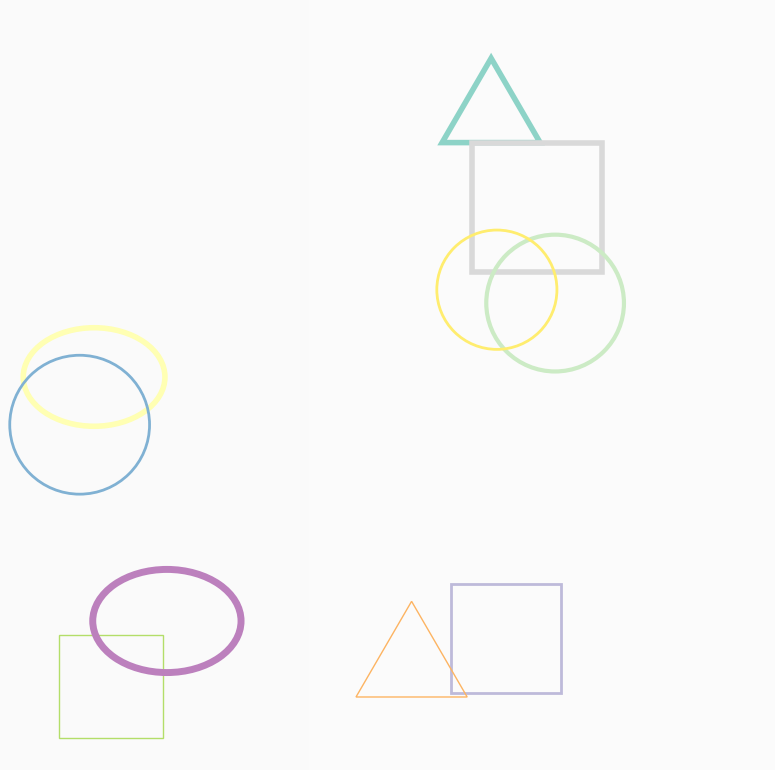[{"shape": "triangle", "thickness": 2, "radius": 0.37, "center": [0.634, 0.851]}, {"shape": "oval", "thickness": 2, "radius": 0.46, "center": [0.121, 0.51]}, {"shape": "square", "thickness": 1, "radius": 0.35, "center": [0.653, 0.171]}, {"shape": "circle", "thickness": 1, "radius": 0.45, "center": [0.103, 0.448]}, {"shape": "triangle", "thickness": 0.5, "radius": 0.41, "center": [0.531, 0.136]}, {"shape": "square", "thickness": 0.5, "radius": 0.33, "center": [0.143, 0.108]}, {"shape": "square", "thickness": 2, "radius": 0.42, "center": [0.693, 0.731]}, {"shape": "oval", "thickness": 2.5, "radius": 0.48, "center": [0.215, 0.194]}, {"shape": "circle", "thickness": 1.5, "radius": 0.44, "center": [0.716, 0.606]}, {"shape": "circle", "thickness": 1, "radius": 0.39, "center": [0.641, 0.624]}]